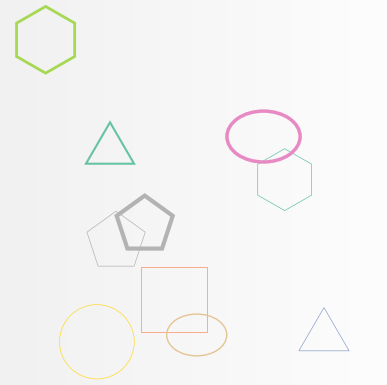[{"shape": "hexagon", "thickness": 0.5, "radius": 0.4, "center": [0.735, 0.533]}, {"shape": "triangle", "thickness": 1.5, "radius": 0.36, "center": [0.284, 0.611]}, {"shape": "square", "thickness": 0.5, "radius": 0.42, "center": [0.449, 0.221]}, {"shape": "triangle", "thickness": 0.5, "radius": 0.37, "center": [0.836, 0.126]}, {"shape": "oval", "thickness": 2.5, "radius": 0.47, "center": [0.68, 0.645]}, {"shape": "hexagon", "thickness": 2, "radius": 0.43, "center": [0.118, 0.897]}, {"shape": "circle", "thickness": 0.5, "radius": 0.48, "center": [0.25, 0.112]}, {"shape": "oval", "thickness": 1, "radius": 0.39, "center": [0.508, 0.13]}, {"shape": "pentagon", "thickness": 0.5, "radius": 0.4, "center": [0.3, 0.373]}, {"shape": "pentagon", "thickness": 3, "radius": 0.38, "center": [0.373, 0.416]}]